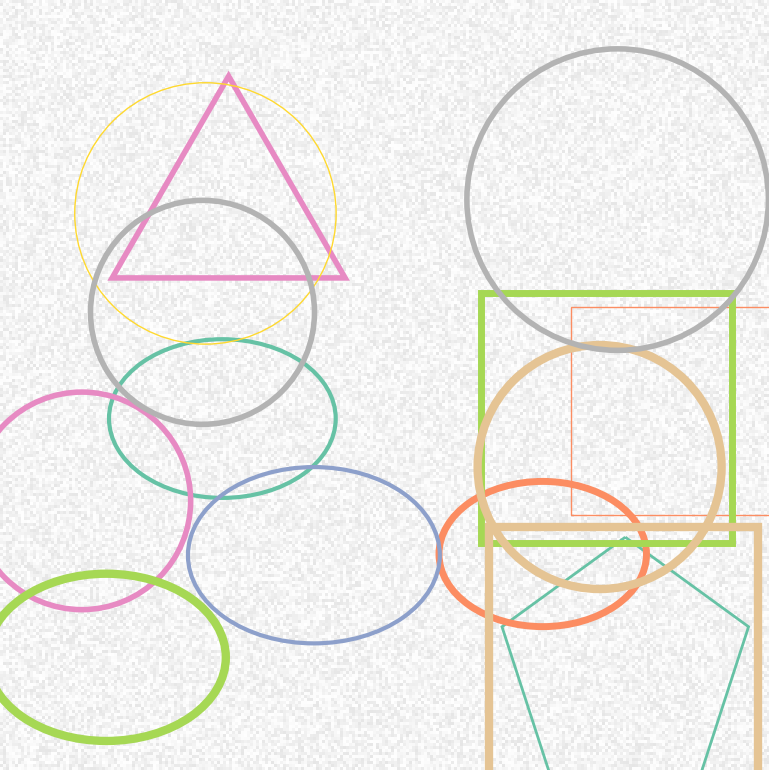[{"shape": "pentagon", "thickness": 1, "radius": 0.84, "center": [0.812, 0.134]}, {"shape": "oval", "thickness": 1.5, "radius": 0.74, "center": [0.289, 0.456]}, {"shape": "oval", "thickness": 2.5, "radius": 0.67, "center": [0.705, 0.28]}, {"shape": "square", "thickness": 0.5, "radius": 0.68, "center": [0.877, 0.467]}, {"shape": "oval", "thickness": 1.5, "radius": 0.82, "center": [0.408, 0.279]}, {"shape": "triangle", "thickness": 2, "radius": 0.87, "center": [0.297, 0.726]}, {"shape": "circle", "thickness": 2, "radius": 0.71, "center": [0.106, 0.35]}, {"shape": "oval", "thickness": 3, "radius": 0.78, "center": [0.138, 0.146]}, {"shape": "square", "thickness": 2.5, "radius": 0.81, "center": [0.788, 0.457]}, {"shape": "circle", "thickness": 0.5, "radius": 0.85, "center": [0.267, 0.723]}, {"shape": "circle", "thickness": 3, "radius": 0.79, "center": [0.779, 0.393]}, {"shape": "square", "thickness": 3, "radius": 0.87, "center": [0.81, 0.141]}, {"shape": "circle", "thickness": 2, "radius": 0.98, "center": [0.802, 0.741]}, {"shape": "circle", "thickness": 2, "radius": 0.73, "center": [0.263, 0.594]}]